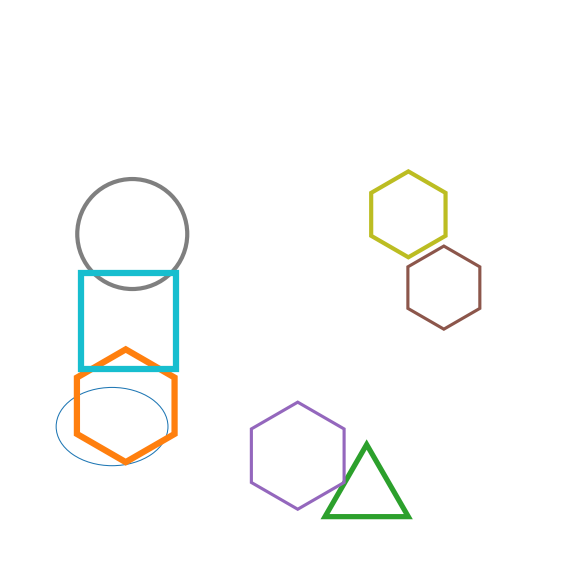[{"shape": "oval", "thickness": 0.5, "radius": 0.48, "center": [0.194, 0.26]}, {"shape": "hexagon", "thickness": 3, "radius": 0.49, "center": [0.218, 0.297]}, {"shape": "triangle", "thickness": 2.5, "radius": 0.42, "center": [0.635, 0.146]}, {"shape": "hexagon", "thickness": 1.5, "radius": 0.46, "center": [0.516, 0.21]}, {"shape": "hexagon", "thickness": 1.5, "radius": 0.36, "center": [0.769, 0.501]}, {"shape": "circle", "thickness": 2, "radius": 0.48, "center": [0.229, 0.594]}, {"shape": "hexagon", "thickness": 2, "radius": 0.37, "center": [0.707, 0.628]}, {"shape": "square", "thickness": 3, "radius": 0.41, "center": [0.223, 0.443]}]